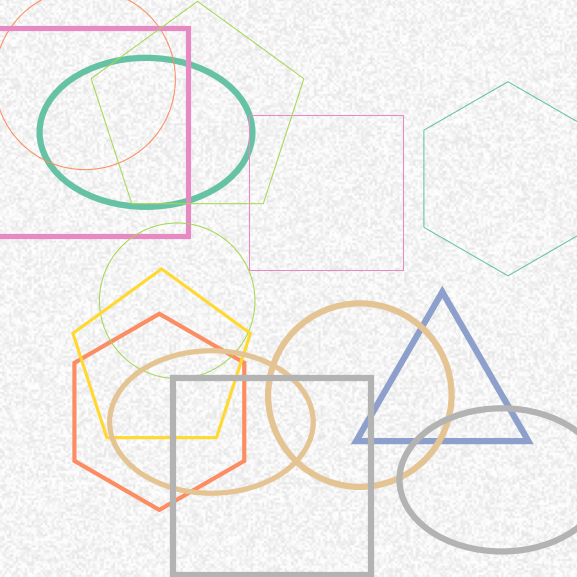[{"shape": "oval", "thickness": 3, "radius": 0.92, "center": [0.253, 0.77]}, {"shape": "hexagon", "thickness": 0.5, "radius": 0.84, "center": [0.88, 0.69]}, {"shape": "circle", "thickness": 0.5, "radius": 0.78, "center": [0.147, 0.862]}, {"shape": "hexagon", "thickness": 2, "radius": 0.85, "center": [0.276, 0.286]}, {"shape": "triangle", "thickness": 3, "radius": 0.86, "center": [0.766, 0.321]}, {"shape": "square", "thickness": 0.5, "radius": 0.67, "center": [0.565, 0.666]}, {"shape": "square", "thickness": 2.5, "radius": 0.9, "center": [0.145, 0.771]}, {"shape": "pentagon", "thickness": 0.5, "radius": 0.97, "center": [0.342, 0.803]}, {"shape": "circle", "thickness": 0.5, "radius": 0.67, "center": [0.307, 0.478]}, {"shape": "pentagon", "thickness": 1.5, "radius": 0.81, "center": [0.28, 0.372]}, {"shape": "oval", "thickness": 2.5, "radius": 0.88, "center": [0.366, 0.268]}, {"shape": "circle", "thickness": 3, "radius": 0.79, "center": [0.623, 0.315]}, {"shape": "square", "thickness": 3, "radius": 0.86, "center": [0.471, 0.174]}, {"shape": "oval", "thickness": 3, "radius": 0.89, "center": [0.869, 0.168]}]